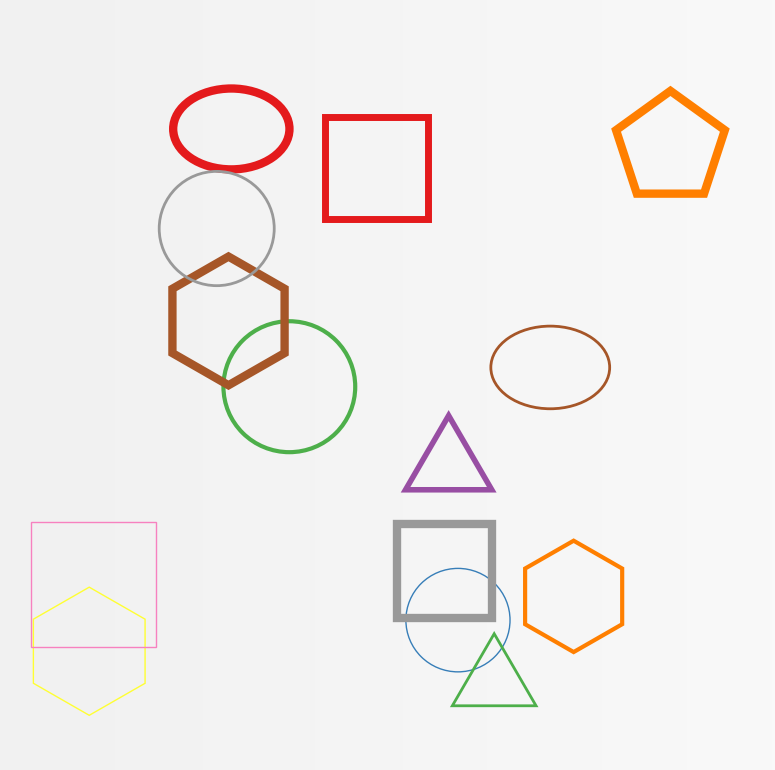[{"shape": "square", "thickness": 2.5, "radius": 0.33, "center": [0.486, 0.782]}, {"shape": "oval", "thickness": 3, "radius": 0.38, "center": [0.298, 0.833]}, {"shape": "circle", "thickness": 0.5, "radius": 0.34, "center": [0.591, 0.195]}, {"shape": "circle", "thickness": 1.5, "radius": 0.43, "center": [0.373, 0.498]}, {"shape": "triangle", "thickness": 1, "radius": 0.31, "center": [0.638, 0.115]}, {"shape": "triangle", "thickness": 2, "radius": 0.32, "center": [0.579, 0.396]}, {"shape": "hexagon", "thickness": 1.5, "radius": 0.36, "center": [0.74, 0.225]}, {"shape": "pentagon", "thickness": 3, "radius": 0.37, "center": [0.865, 0.808]}, {"shape": "hexagon", "thickness": 0.5, "radius": 0.42, "center": [0.115, 0.154]}, {"shape": "oval", "thickness": 1, "radius": 0.38, "center": [0.71, 0.523]}, {"shape": "hexagon", "thickness": 3, "radius": 0.42, "center": [0.295, 0.583]}, {"shape": "square", "thickness": 0.5, "radius": 0.41, "center": [0.12, 0.24]}, {"shape": "square", "thickness": 3, "radius": 0.3, "center": [0.573, 0.258]}, {"shape": "circle", "thickness": 1, "radius": 0.37, "center": [0.28, 0.703]}]